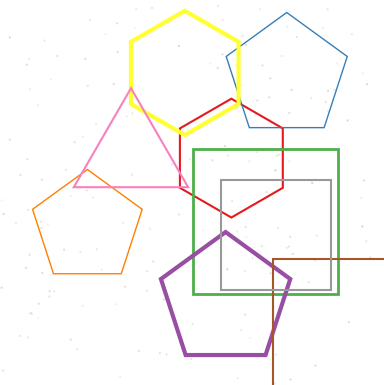[{"shape": "hexagon", "thickness": 1.5, "radius": 0.77, "center": [0.601, 0.589]}, {"shape": "pentagon", "thickness": 1, "radius": 0.83, "center": [0.745, 0.802]}, {"shape": "square", "thickness": 2, "radius": 0.95, "center": [0.689, 0.425]}, {"shape": "pentagon", "thickness": 3, "radius": 0.88, "center": [0.586, 0.221]}, {"shape": "pentagon", "thickness": 1, "radius": 0.75, "center": [0.227, 0.41]}, {"shape": "hexagon", "thickness": 3, "radius": 0.81, "center": [0.48, 0.811]}, {"shape": "square", "thickness": 1.5, "radius": 0.91, "center": [0.891, 0.146]}, {"shape": "triangle", "thickness": 1.5, "radius": 0.86, "center": [0.34, 0.6]}, {"shape": "square", "thickness": 1.5, "radius": 0.71, "center": [0.716, 0.39]}]